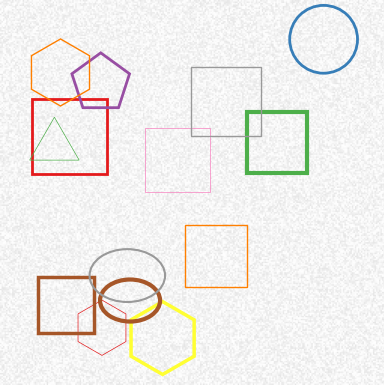[{"shape": "square", "thickness": 2, "radius": 0.49, "center": [0.182, 0.646]}, {"shape": "hexagon", "thickness": 0.5, "radius": 0.36, "center": [0.265, 0.149]}, {"shape": "circle", "thickness": 2, "radius": 0.44, "center": [0.841, 0.898]}, {"shape": "triangle", "thickness": 0.5, "radius": 0.37, "center": [0.141, 0.621]}, {"shape": "square", "thickness": 3, "radius": 0.39, "center": [0.72, 0.63]}, {"shape": "pentagon", "thickness": 2, "radius": 0.39, "center": [0.262, 0.784]}, {"shape": "square", "thickness": 1, "radius": 0.4, "center": [0.56, 0.335]}, {"shape": "hexagon", "thickness": 1, "radius": 0.44, "center": [0.157, 0.812]}, {"shape": "hexagon", "thickness": 2.5, "radius": 0.47, "center": [0.422, 0.122]}, {"shape": "square", "thickness": 2.5, "radius": 0.36, "center": [0.171, 0.207]}, {"shape": "oval", "thickness": 3, "radius": 0.39, "center": [0.338, 0.219]}, {"shape": "square", "thickness": 0.5, "radius": 0.42, "center": [0.461, 0.584]}, {"shape": "oval", "thickness": 1.5, "radius": 0.49, "center": [0.331, 0.284]}, {"shape": "square", "thickness": 1, "radius": 0.45, "center": [0.588, 0.736]}]